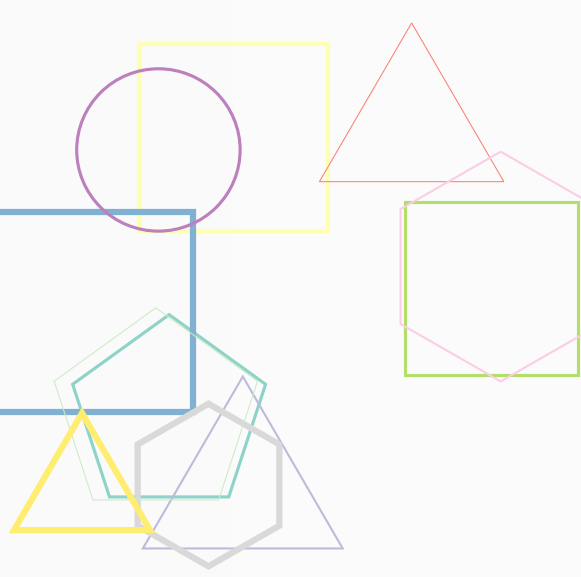[{"shape": "pentagon", "thickness": 1.5, "radius": 0.87, "center": [0.291, 0.28]}, {"shape": "square", "thickness": 2, "radius": 0.81, "center": [0.401, 0.761]}, {"shape": "triangle", "thickness": 1, "radius": 0.99, "center": [0.418, 0.149]}, {"shape": "triangle", "thickness": 0.5, "radius": 0.92, "center": [0.708, 0.776]}, {"shape": "square", "thickness": 3, "radius": 0.86, "center": [0.16, 0.458]}, {"shape": "square", "thickness": 1.5, "radius": 0.75, "center": [0.845, 0.5]}, {"shape": "hexagon", "thickness": 1, "radius": 0.99, "center": [0.861, 0.538]}, {"shape": "hexagon", "thickness": 3, "radius": 0.7, "center": [0.359, 0.159]}, {"shape": "circle", "thickness": 1.5, "radius": 0.7, "center": [0.273, 0.739]}, {"shape": "pentagon", "thickness": 0.5, "radius": 0.92, "center": [0.268, 0.282]}, {"shape": "triangle", "thickness": 3, "radius": 0.68, "center": [0.141, 0.149]}]